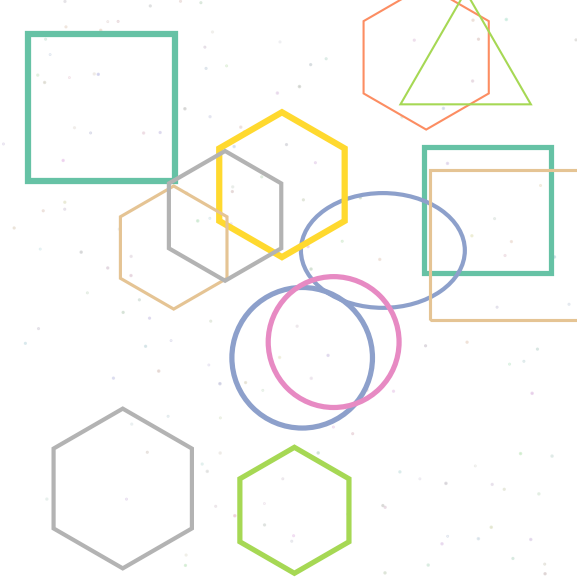[{"shape": "square", "thickness": 3, "radius": 0.64, "center": [0.176, 0.812]}, {"shape": "square", "thickness": 2.5, "radius": 0.55, "center": [0.844, 0.636]}, {"shape": "hexagon", "thickness": 1, "radius": 0.63, "center": [0.738, 0.9]}, {"shape": "circle", "thickness": 2.5, "radius": 0.61, "center": [0.523, 0.38]}, {"shape": "oval", "thickness": 2, "radius": 0.71, "center": [0.663, 0.565]}, {"shape": "circle", "thickness": 2.5, "radius": 0.57, "center": [0.578, 0.407]}, {"shape": "hexagon", "thickness": 2.5, "radius": 0.55, "center": [0.51, 0.116]}, {"shape": "triangle", "thickness": 1, "radius": 0.65, "center": [0.806, 0.884]}, {"shape": "hexagon", "thickness": 3, "radius": 0.63, "center": [0.488, 0.679]}, {"shape": "hexagon", "thickness": 1.5, "radius": 0.53, "center": [0.301, 0.571]}, {"shape": "square", "thickness": 1.5, "radius": 0.65, "center": [0.874, 0.574]}, {"shape": "hexagon", "thickness": 2, "radius": 0.56, "center": [0.39, 0.625]}, {"shape": "hexagon", "thickness": 2, "radius": 0.69, "center": [0.213, 0.153]}]